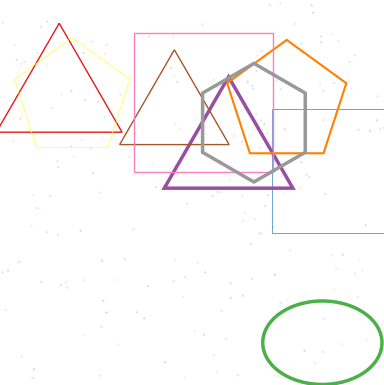[{"shape": "triangle", "thickness": 1, "radius": 0.94, "center": [0.154, 0.751]}, {"shape": "square", "thickness": 0.5, "radius": 0.81, "center": [0.868, 0.556]}, {"shape": "oval", "thickness": 2.5, "radius": 0.77, "center": [0.837, 0.11]}, {"shape": "triangle", "thickness": 2.5, "radius": 0.96, "center": [0.594, 0.608]}, {"shape": "pentagon", "thickness": 1.5, "radius": 0.81, "center": [0.745, 0.734]}, {"shape": "pentagon", "thickness": 0.5, "radius": 0.79, "center": [0.188, 0.745]}, {"shape": "triangle", "thickness": 1, "radius": 0.82, "center": [0.453, 0.707]}, {"shape": "square", "thickness": 1, "radius": 0.9, "center": [0.529, 0.734]}, {"shape": "hexagon", "thickness": 2.5, "radius": 0.77, "center": [0.66, 0.681]}]